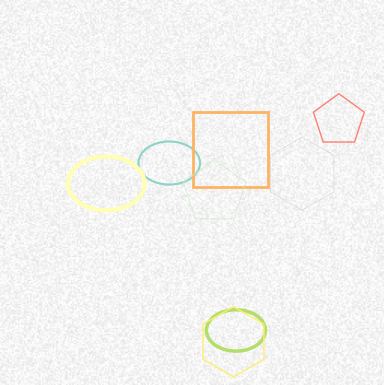[{"shape": "oval", "thickness": 1.5, "radius": 0.4, "center": [0.44, 0.577]}, {"shape": "oval", "thickness": 3, "radius": 0.5, "center": [0.276, 0.523]}, {"shape": "pentagon", "thickness": 1, "radius": 0.35, "center": [0.88, 0.687]}, {"shape": "square", "thickness": 2, "radius": 0.48, "center": [0.598, 0.612]}, {"shape": "oval", "thickness": 2.5, "radius": 0.38, "center": [0.613, 0.142]}, {"shape": "hexagon", "thickness": 0.5, "radius": 0.48, "center": [0.785, 0.549]}, {"shape": "pentagon", "thickness": 0.5, "radius": 0.43, "center": [0.557, 0.5]}, {"shape": "hexagon", "thickness": 1, "radius": 0.46, "center": [0.606, 0.112]}]